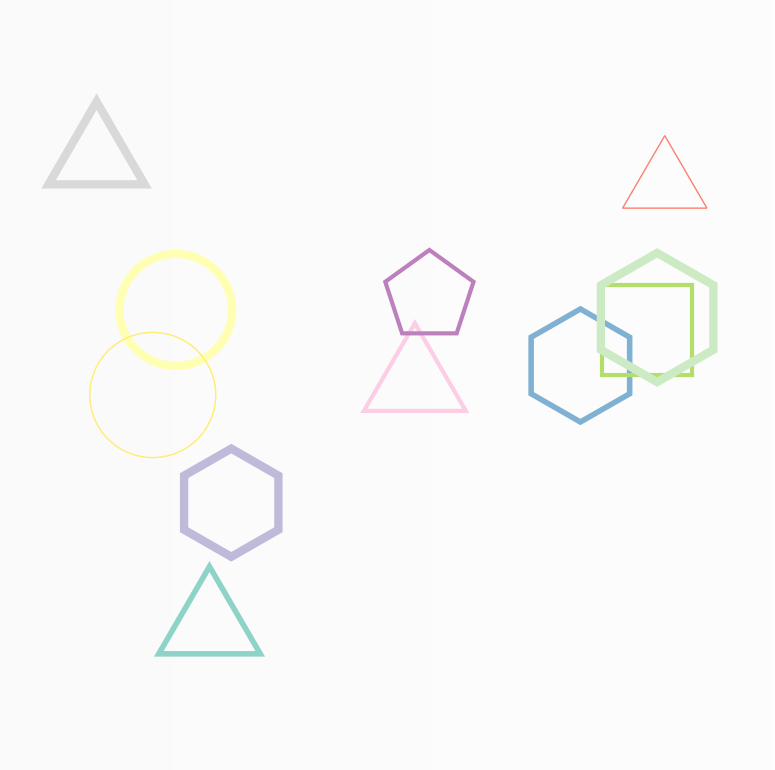[{"shape": "triangle", "thickness": 2, "radius": 0.38, "center": [0.27, 0.189]}, {"shape": "circle", "thickness": 3, "radius": 0.36, "center": [0.227, 0.598]}, {"shape": "hexagon", "thickness": 3, "radius": 0.35, "center": [0.298, 0.347]}, {"shape": "triangle", "thickness": 0.5, "radius": 0.31, "center": [0.858, 0.761]}, {"shape": "hexagon", "thickness": 2, "radius": 0.37, "center": [0.749, 0.525]}, {"shape": "square", "thickness": 1.5, "radius": 0.29, "center": [0.835, 0.571]}, {"shape": "triangle", "thickness": 1.5, "radius": 0.38, "center": [0.535, 0.504]}, {"shape": "triangle", "thickness": 3, "radius": 0.36, "center": [0.125, 0.796]}, {"shape": "pentagon", "thickness": 1.5, "radius": 0.3, "center": [0.554, 0.616]}, {"shape": "hexagon", "thickness": 3, "radius": 0.42, "center": [0.848, 0.588]}, {"shape": "circle", "thickness": 0.5, "radius": 0.41, "center": [0.197, 0.487]}]